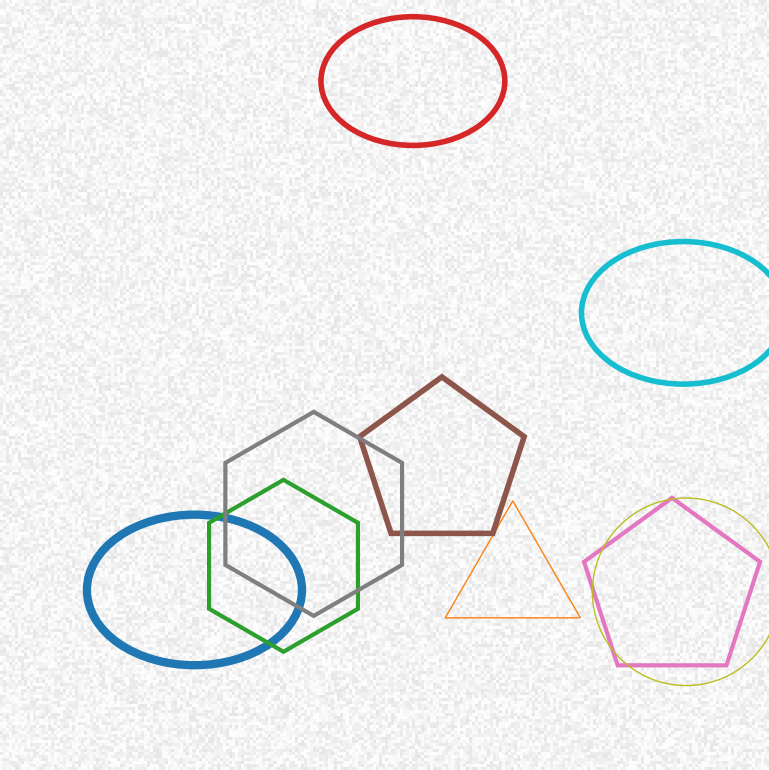[{"shape": "oval", "thickness": 3, "radius": 0.7, "center": [0.253, 0.234]}, {"shape": "triangle", "thickness": 0.5, "radius": 0.51, "center": [0.666, 0.248]}, {"shape": "hexagon", "thickness": 1.5, "radius": 0.56, "center": [0.368, 0.265]}, {"shape": "oval", "thickness": 2, "radius": 0.6, "center": [0.536, 0.895]}, {"shape": "pentagon", "thickness": 2, "radius": 0.56, "center": [0.574, 0.398]}, {"shape": "pentagon", "thickness": 1.5, "radius": 0.6, "center": [0.873, 0.233]}, {"shape": "hexagon", "thickness": 1.5, "radius": 0.66, "center": [0.407, 0.333]}, {"shape": "circle", "thickness": 0.5, "radius": 0.61, "center": [0.891, 0.231]}, {"shape": "oval", "thickness": 2, "radius": 0.66, "center": [0.887, 0.594]}]